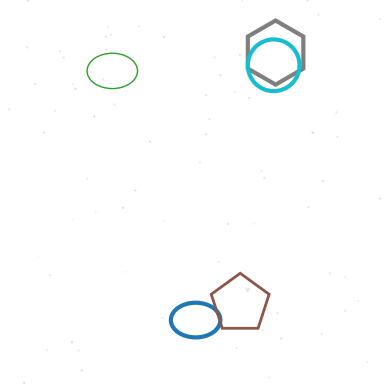[{"shape": "oval", "thickness": 3, "radius": 0.32, "center": [0.508, 0.169]}, {"shape": "oval", "thickness": 1, "radius": 0.33, "center": [0.292, 0.816]}, {"shape": "pentagon", "thickness": 2, "radius": 0.4, "center": [0.624, 0.211]}, {"shape": "hexagon", "thickness": 3, "radius": 0.42, "center": [0.716, 0.863]}, {"shape": "circle", "thickness": 3, "radius": 0.34, "center": [0.711, 0.83]}]